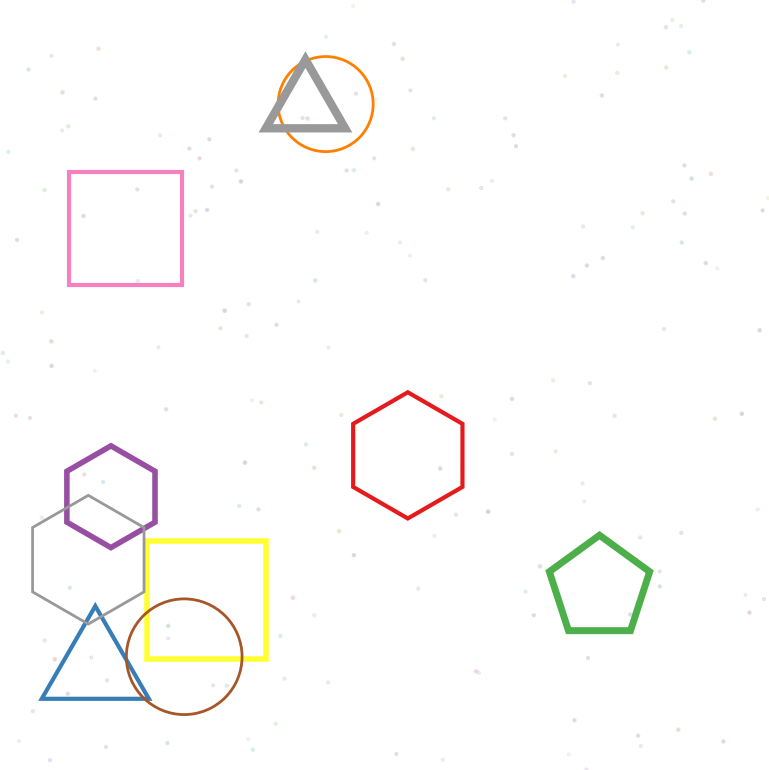[{"shape": "hexagon", "thickness": 1.5, "radius": 0.41, "center": [0.53, 0.409]}, {"shape": "triangle", "thickness": 1.5, "radius": 0.4, "center": [0.124, 0.133]}, {"shape": "pentagon", "thickness": 2.5, "radius": 0.34, "center": [0.779, 0.236]}, {"shape": "hexagon", "thickness": 2, "radius": 0.33, "center": [0.144, 0.355]}, {"shape": "circle", "thickness": 1, "radius": 0.31, "center": [0.423, 0.865]}, {"shape": "square", "thickness": 2, "radius": 0.38, "center": [0.268, 0.221]}, {"shape": "circle", "thickness": 1, "radius": 0.38, "center": [0.239, 0.147]}, {"shape": "square", "thickness": 1.5, "radius": 0.37, "center": [0.163, 0.703]}, {"shape": "hexagon", "thickness": 1, "radius": 0.42, "center": [0.115, 0.273]}, {"shape": "triangle", "thickness": 3, "radius": 0.3, "center": [0.397, 0.863]}]